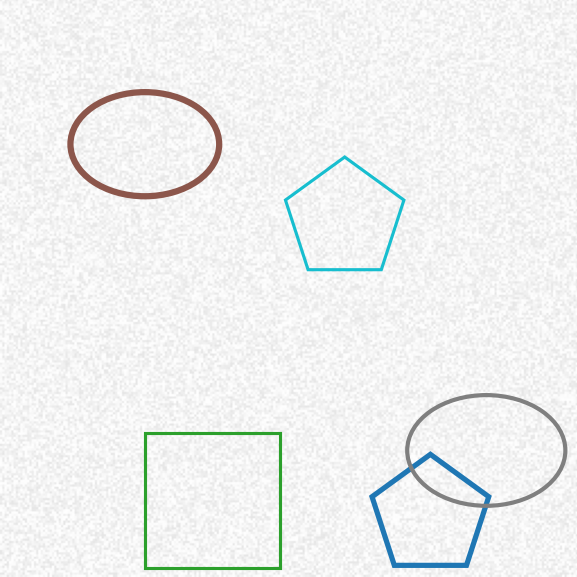[{"shape": "pentagon", "thickness": 2.5, "radius": 0.53, "center": [0.745, 0.106]}, {"shape": "square", "thickness": 1.5, "radius": 0.59, "center": [0.368, 0.133]}, {"shape": "oval", "thickness": 3, "radius": 0.64, "center": [0.251, 0.749]}, {"shape": "oval", "thickness": 2, "radius": 0.68, "center": [0.842, 0.219]}, {"shape": "pentagon", "thickness": 1.5, "radius": 0.54, "center": [0.597, 0.619]}]